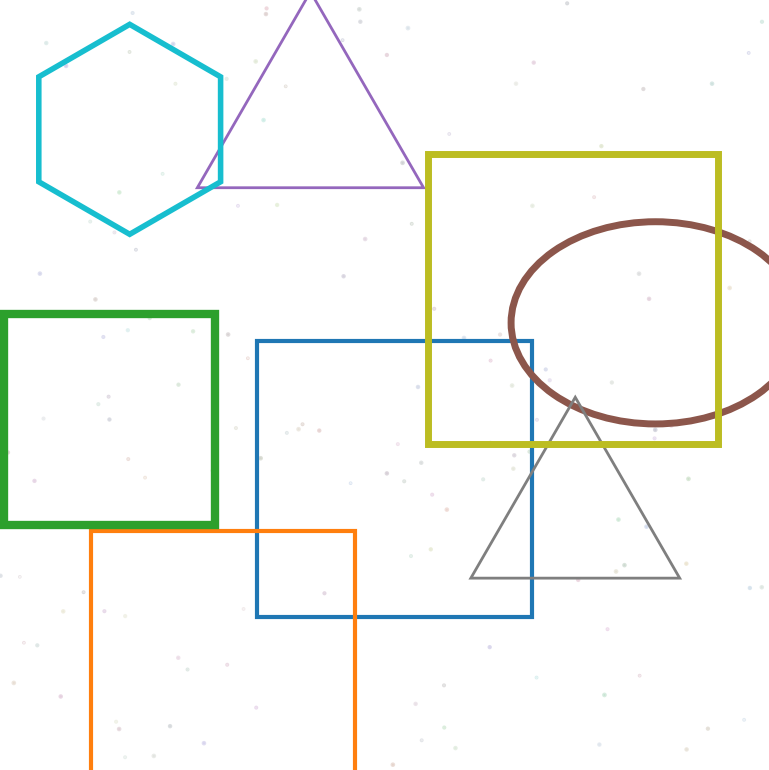[{"shape": "square", "thickness": 1.5, "radius": 0.89, "center": [0.512, 0.378]}, {"shape": "square", "thickness": 1.5, "radius": 0.85, "center": [0.29, 0.139]}, {"shape": "square", "thickness": 3, "radius": 0.69, "center": [0.142, 0.456]}, {"shape": "triangle", "thickness": 1, "radius": 0.85, "center": [0.403, 0.841]}, {"shape": "oval", "thickness": 2.5, "radius": 0.94, "center": [0.851, 0.581]}, {"shape": "triangle", "thickness": 1, "radius": 0.78, "center": [0.747, 0.327]}, {"shape": "square", "thickness": 2.5, "radius": 0.94, "center": [0.744, 0.612]}, {"shape": "hexagon", "thickness": 2, "radius": 0.68, "center": [0.168, 0.832]}]